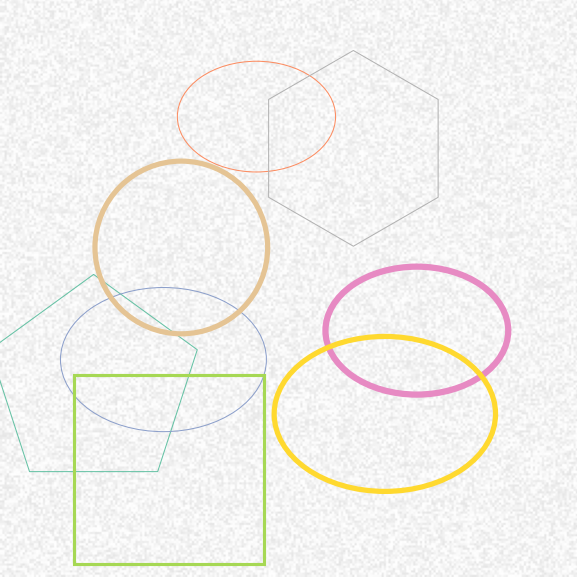[{"shape": "pentagon", "thickness": 0.5, "radius": 0.94, "center": [0.162, 0.335]}, {"shape": "oval", "thickness": 0.5, "radius": 0.68, "center": [0.444, 0.797]}, {"shape": "oval", "thickness": 0.5, "radius": 0.89, "center": [0.283, 0.376]}, {"shape": "oval", "thickness": 3, "radius": 0.79, "center": [0.722, 0.427]}, {"shape": "square", "thickness": 1.5, "radius": 0.82, "center": [0.292, 0.186]}, {"shape": "oval", "thickness": 2.5, "radius": 0.96, "center": [0.666, 0.282]}, {"shape": "circle", "thickness": 2.5, "radius": 0.75, "center": [0.314, 0.571]}, {"shape": "hexagon", "thickness": 0.5, "radius": 0.85, "center": [0.612, 0.742]}]